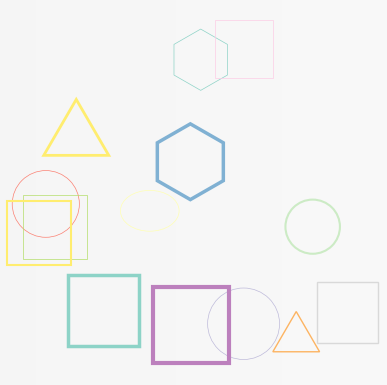[{"shape": "hexagon", "thickness": 0.5, "radius": 0.4, "center": [0.518, 0.845]}, {"shape": "square", "thickness": 2.5, "radius": 0.46, "center": [0.267, 0.192]}, {"shape": "oval", "thickness": 0.5, "radius": 0.38, "center": [0.386, 0.452]}, {"shape": "circle", "thickness": 0.5, "radius": 0.46, "center": [0.629, 0.159]}, {"shape": "circle", "thickness": 0.5, "radius": 0.43, "center": [0.118, 0.47]}, {"shape": "hexagon", "thickness": 2.5, "radius": 0.49, "center": [0.491, 0.58]}, {"shape": "triangle", "thickness": 1, "radius": 0.35, "center": [0.764, 0.121]}, {"shape": "square", "thickness": 0.5, "radius": 0.42, "center": [0.142, 0.409]}, {"shape": "square", "thickness": 0.5, "radius": 0.38, "center": [0.629, 0.874]}, {"shape": "square", "thickness": 1, "radius": 0.39, "center": [0.897, 0.189]}, {"shape": "square", "thickness": 3, "radius": 0.49, "center": [0.492, 0.156]}, {"shape": "circle", "thickness": 1.5, "radius": 0.35, "center": [0.807, 0.411]}, {"shape": "triangle", "thickness": 2, "radius": 0.48, "center": [0.197, 0.645]}, {"shape": "square", "thickness": 1.5, "radius": 0.42, "center": [0.101, 0.394]}]